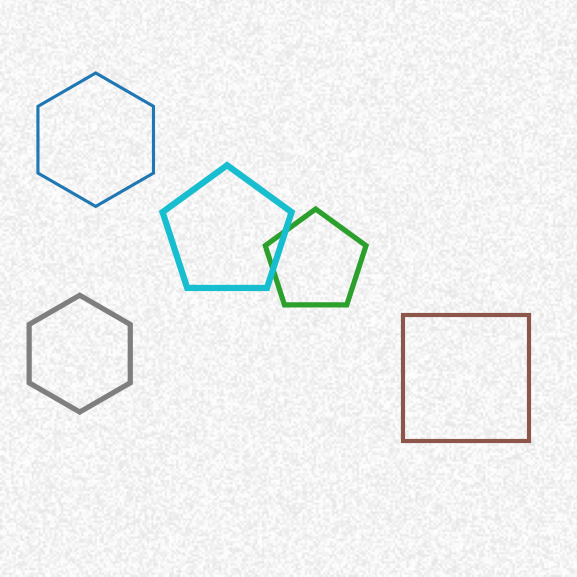[{"shape": "hexagon", "thickness": 1.5, "radius": 0.58, "center": [0.166, 0.757]}, {"shape": "pentagon", "thickness": 2.5, "radius": 0.46, "center": [0.547, 0.545]}, {"shape": "square", "thickness": 2, "radius": 0.55, "center": [0.808, 0.345]}, {"shape": "hexagon", "thickness": 2.5, "radius": 0.51, "center": [0.138, 0.387]}, {"shape": "pentagon", "thickness": 3, "radius": 0.59, "center": [0.393, 0.596]}]